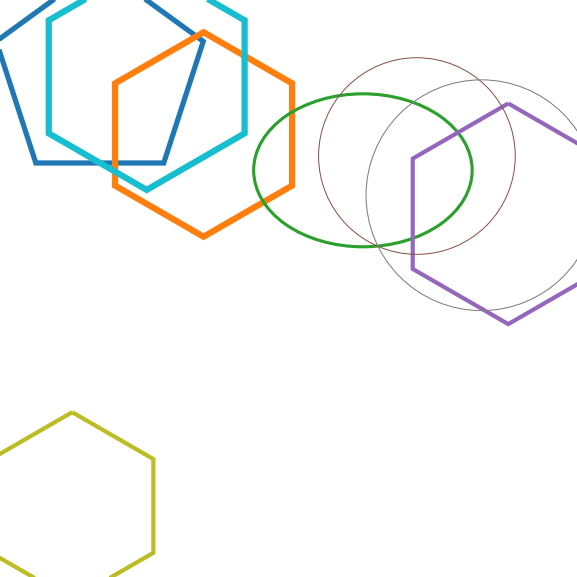[{"shape": "pentagon", "thickness": 2.5, "radius": 0.94, "center": [0.173, 0.869]}, {"shape": "hexagon", "thickness": 3, "radius": 0.89, "center": [0.353, 0.766]}, {"shape": "oval", "thickness": 1.5, "radius": 0.95, "center": [0.628, 0.704]}, {"shape": "hexagon", "thickness": 2, "radius": 0.96, "center": [0.88, 0.629]}, {"shape": "circle", "thickness": 0.5, "radius": 0.85, "center": [0.722, 0.729]}, {"shape": "circle", "thickness": 0.5, "radius": 1.0, "center": [0.834, 0.661]}, {"shape": "hexagon", "thickness": 2, "radius": 0.81, "center": [0.125, 0.123]}, {"shape": "hexagon", "thickness": 3, "radius": 0.98, "center": [0.254, 0.866]}]